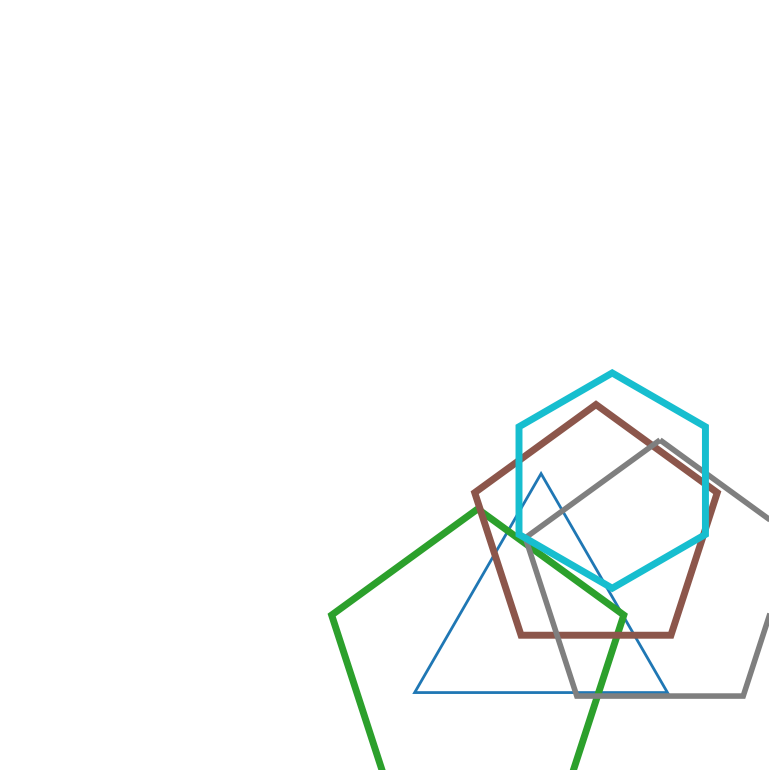[{"shape": "triangle", "thickness": 1, "radius": 0.95, "center": [0.703, 0.195]}, {"shape": "pentagon", "thickness": 2.5, "radius": 1.0, "center": [0.62, 0.14]}, {"shape": "pentagon", "thickness": 2.5, "radius": 0.83, "center": [0.774, 0.309]}, {"shape": "pentagon", "thickness": 2, "radius": 0.92, "center": [0.857, 0.245]}, {"shape": "hexagon", "thickness": 2.5, "radius": 0.7, "center": [0.795, 0.376]}]